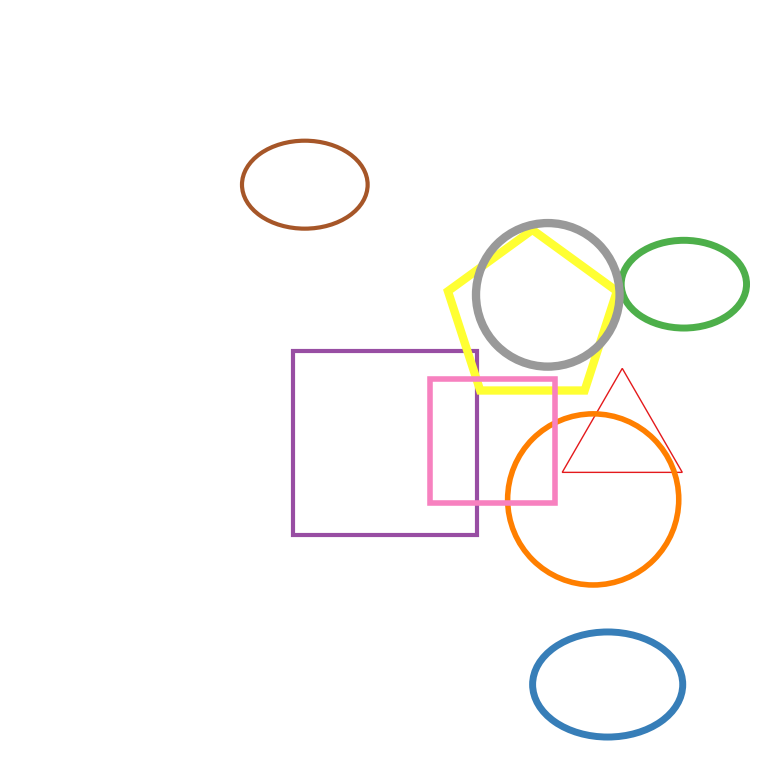[{"shape": "triangle", "thickness": 0.5, "radius": 0.45, "center": [0.808, 0.432]}, {"shape": "oval", "thickness": 2.5, "radius": 0.49, "center": [0.789, 0.111]}, {"shape": "oval", "thickness": 2.5, "radius": 0.41, "center": [0.888, 0.631]}, {"shape": "square", "thickness": 1.5, "radius": 0.6, "center": [0.5, 0.425]}, {"shape": "circle", "thickness": 2, "radius": 0.56, "center": [0.77, 0.351]}, {"shape": "pentagon", "thickness": 3, "radius": 0.58, "center": [0.691, 0.586]}, {"shape": "oval", "thickness": 1.5, "radius": 0.41, "center": [0.396, 0.76]}, {"shape": "square", "thickness": 2, "radius": 0.4, "center": [0.64, 0.427]}, {"shape": "circle", "thickness": 3, "radius": 0.47, "center": [0.711, 0.617]}]